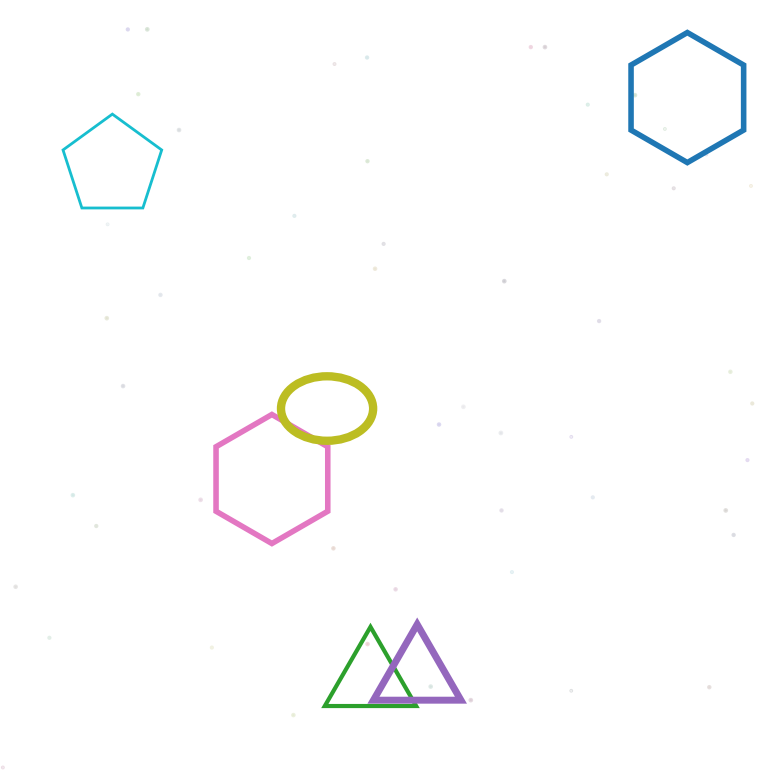[{"shape": "hexagon", "thickness": 2, "radius": 0.42, "center": [0.893, 0.873]}, {"shape": "triangle", "thickness": 1.5, "radius": 0.34, "center": [0.481, 0.117]}, {"shape": "triangle", "thickness": 2.5, "radius": 0.33, "center": [0.542, 0.123]}, {"shape": "hexagon", "thickness": 2, "radius": 0.42, "center": [0.353, 0.378]}, {"shape": "oval", "thickness": 3, "radius": 0.3, "center": [0.425, 0.469]}, {"shape": "pentagon", "thickness": 1, "radius": 0.34, "center": [0.146, 0.784]}]